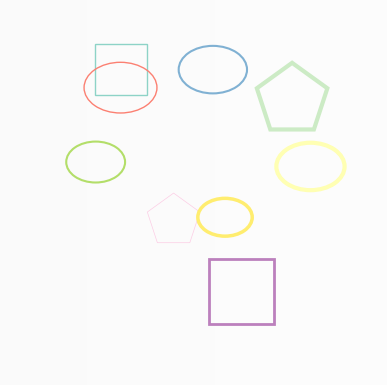[{"shape": "square", "thickness": 1, "radius": 0.33, "center": [0.311, 0.819]}, {"shape": "oval", "thickness": 3, "radius": 0.44, "center": [0.801, 0.568]}, {"shape": "oval", "thickness": 1, "radius": 0.47, "center": [0.311, 0.772]}, {"shape": "oval", "thickness": 1.5, "radius": 0.44, "center": [0.549, 0.819]}, {"shape": "oval", "thickness": 1.5, "radius": 0.38, "center": [0.247, 0.579]}, {"shape": "pentagon", "thickness": 0.5, "radius": 0.36, "center": [0.448, 0.427]}, {"shape": "square", "thickness": 2, "radius": 0.42, "center": [0.623, 0.242]}, {"shape": "pentagon", "thickness": 3, "radius": 0.48, "center": [0.754, 0.741]}, {"shape": "oval", "thickness": 2.5, "radius": 0.35, "center": [0.581, 0.436]}]